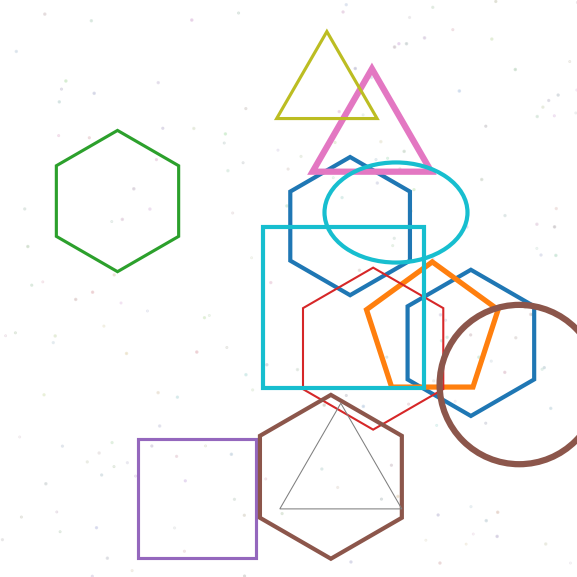[{"shape": "hexagon", "thickness": 2, "radius": 0.63, "center": [0.815, 0.405]}, {"shape": "hexagon", "thickness": 2, "radius": 0.6, "center": [0.606, 0.608]}, {"shape": "pentagon", "thickness": 2.5, "radius": 0.6, "center": [0.749, 0.426]}, {"shape": "hexagon", "thickness": 1.5, "radius": 0.61, "center": [0.203, 0.651]}, {"shape": "hexagon", "thickness": 1, "radius": 0.7, "center": [0.646, 0.395]}, {"shape": "square", "thickness": 1.5, "radius": 0.51, "center": [0.341, 0.136]}, {"shape": "hexagon", "thickness": 2, "radius": 0.71, "center": [0.573, 0.174]}, {"shape": "circle", "thickness": 3, "radius": 0.69, "center": [0.899, 0.333]}, {"shape": "triangle", "thickness": 3, "radius": 0.59, "center": [0.644, 0.761]}, {"shape": "triangle", "thickness": 0.5, "radius": 0.61, "center": [0.59, 0.179]}, {"shape": "triangle", "thickness": 1.5, "radius": 0.5, "center": [0.566, 0.844]}, {"shape": "square", "thickness": 2, "radius": 0.7, "center": [0.594, 0.467]}, {"shape": "oval", "thickness": 2, "radius": 0.62, "center": [0.686, 0.631]}]